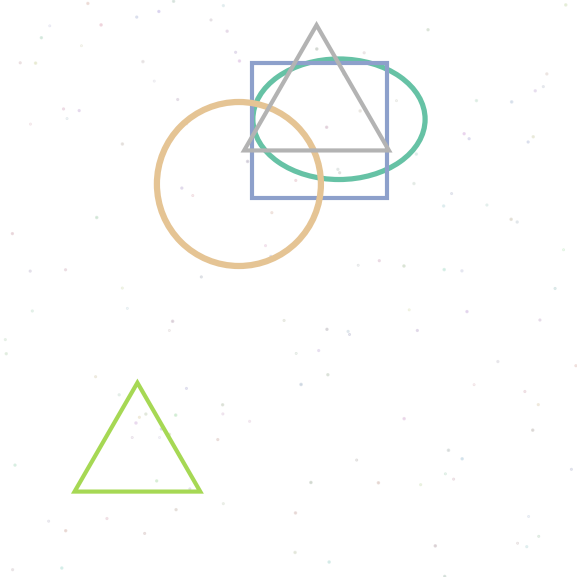[{"shape": "oval", "thickness": 2.5, "radius": 0.75, "center": [0.587, 0.793]}, {"shape": "square", "thickness": 2, "radius": 0.59, "center": [0.553, 0.773]}, {"shape": "triangle", "thickness": 2, "radius": 0.63, "center": [0.238, 0.211]}, {"shape": "circle", "thickness": 3, "radius": 0.71, "center": [0.414, 0.681]}, {"shape": "triangle", "thickness": 2, "radius": 0.72, "center": [0.548, 0.811]}]